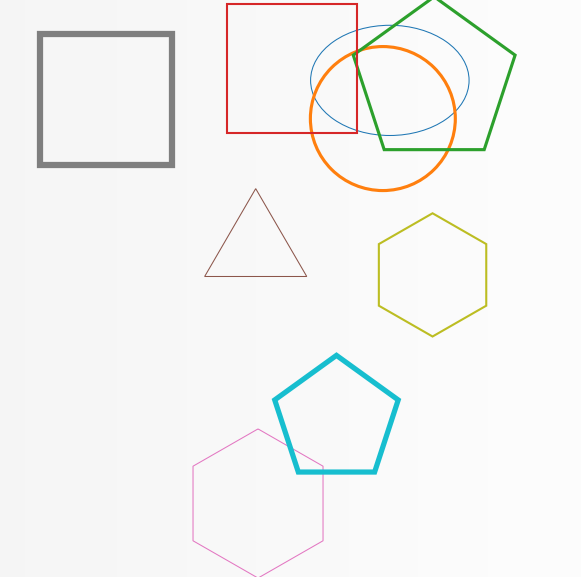[{"shape": "oval", "thickness": 0.5, "radius": 0.68, "center": [0.671, 0.86]}, {"shape": "circle", "thickness": 1.5, "radius": 0.62, "center": [0.659, 0.794]}, {"shape": "pentagon", "thickness": 1.5, "radius": 0.73, "center": [0.747, 0.858]}, {"shape": "square", "thickness": 1, "radius": 0.56, "center": [0.502, 0.881]}, {"shape": "triangle", "thickness": 0.5, "radius": 0.51, "center": [0.44, 0.571]}, {"shape": "hexagon", "thickness": 0.5, "radius": 0.65, "center": [0.444, 0.127]}, {"shape": "square", "thickness": 3, "radius": 0.57, "center": [0.182, 0.827]}, {"shape": "hexagon", "thickness": 1, "radius": 0.53, "center": [0.744, 0.523]}, {"shape": "pentagon", "thickness": 2.5, "radius": 0.56, "center": [0.579, 0.272]}]